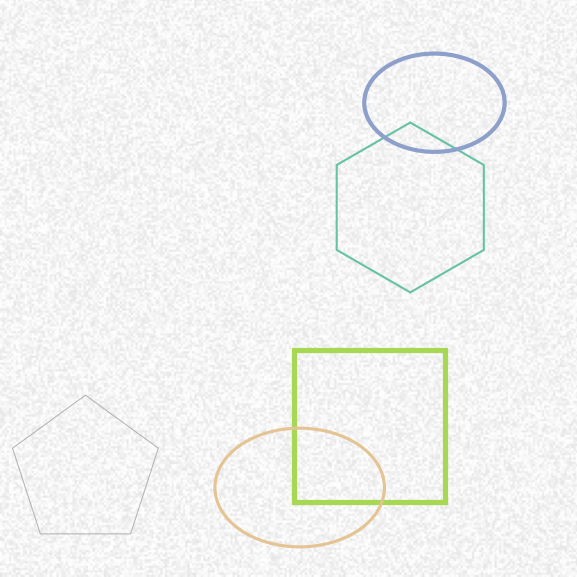[{"shape": "hexagon", "thickness": 1, "radius": 0.74, "center": [0.71, 0.64]}, {"shape": "oval", "thickness": 2, "radius": 0.61, "center": [0.752, 0.821]}, {"shape": "square", "thickness": 2.5, "radius": 0.66, "center": [0.64, 0.262]}, {"shape": "oval", "thickness": 1.5, "radius": 0.73, "center": [0.519, 0.155]}, {"shape": "pentagon", "thickness": 0.5, "radius": 0.66, "center": [0.148, 0.182]}]